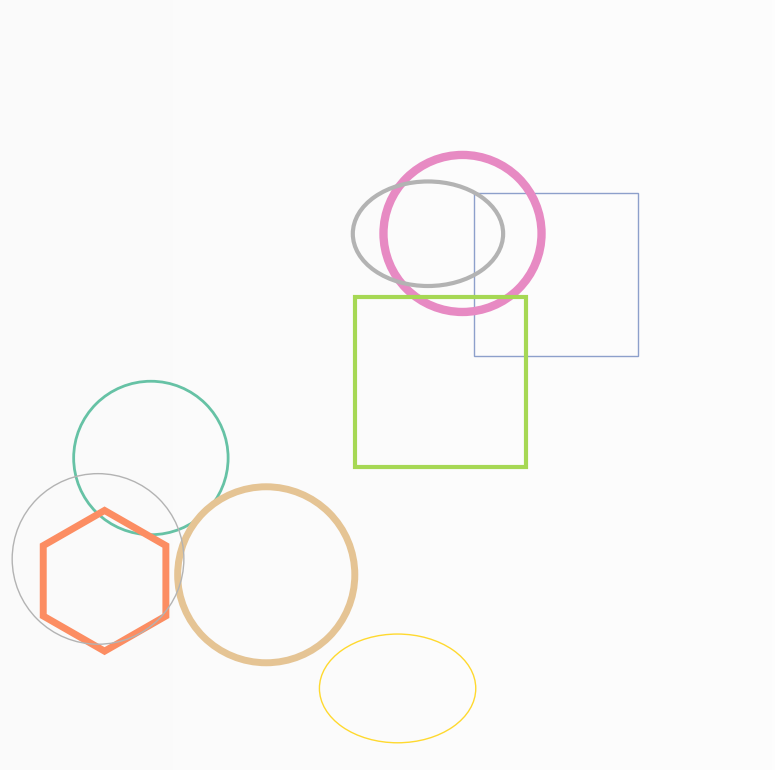[{"shape": "circle", "thickness": 1, "radius": 0.5, "center": [0.195, 0.405]}, {"shape": "hexagon", "thickness": 2.5, "radius": 0.46, "center": [0.135, 0.246]}, {"shape": "square", "thickness": 0.5, "radius": 0.53, "center": [0.717, 0.643]}, {"shape": "circle", "thickness": 3, "radius": 0.51, "center": [0.597, 0.697]}, {"shape": "square", "thickness": 1.5, "radius": 0.55, "center": [0.568, 0.504]}, {"shape": "oval", "thickness": 0.5, "radius": 0.5, "center": [0.513, 0.106]}, {"shape": "circle", "thickness": 2.5, "radius": 0.57, "center": [0.344, 0.254]}, {"shape": "circle", "thickness": 0.5, "radius": 0.55, "center": [0.126, 0.274]}, {"shape": "oval", "thickness": 1.5, "radius": 0.48, "center": [0.552, 0.696]}]